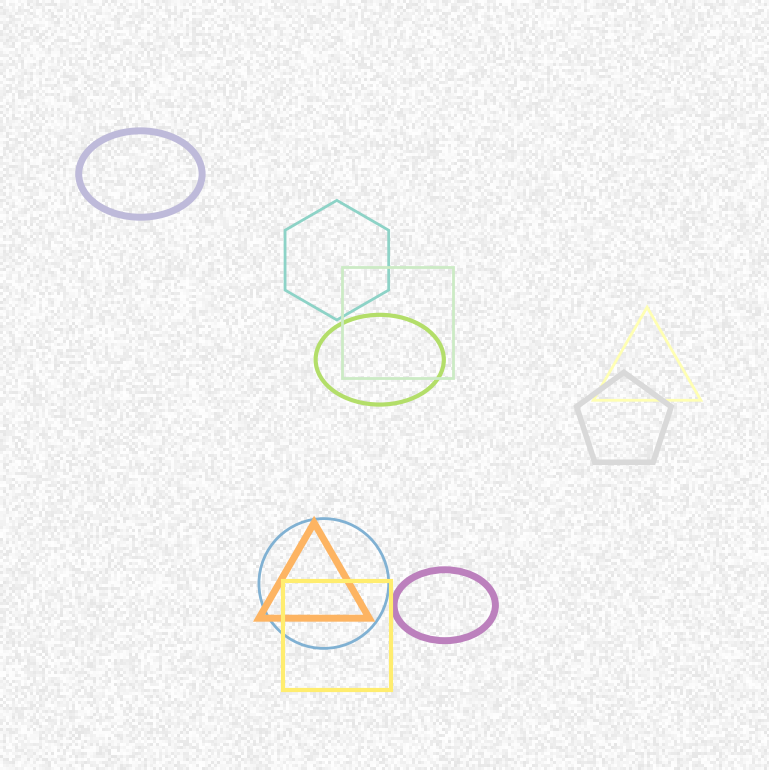[{"shape": "hexagon", "thickness": 1, "radius": 0.39, "center": [0.437, 0.662]}, {"shape": "triangle", "thickness": 1, "radius": 0.4, "center": [0.84, 0.52]}, {"shape": "oval", "thickness": 2.5, "radius": 0.4, "center": [0.182, 0.774]}, {"shape": "circle", "thickness": 1, "radius": 0.42, "center": [0.421, 0.242]}, {"shape": "triangle", "thickness": 2.5, "radius": 0.41, "center": [0.408, 0.238]}, {"shape": "oval", "thickness": 1.5, "radius": 0.42, "center": [0.493, 0.533]}, {"shape": "pentagon", "thickness": 2, "radius": 0.32, "center": [0.81, 0.452]}, {"shape": "oval", "thickness": 2.5, "radius": 0.33, "center": [0.578, 0.214]}, {"shape": "square", "thickness": 1, "radius": 0.36, "center": [0.516, 0.581]}, {"shape": "square", "thickness": 1.5, "radius": 0.35, "center": [0.437, 0.175]}]